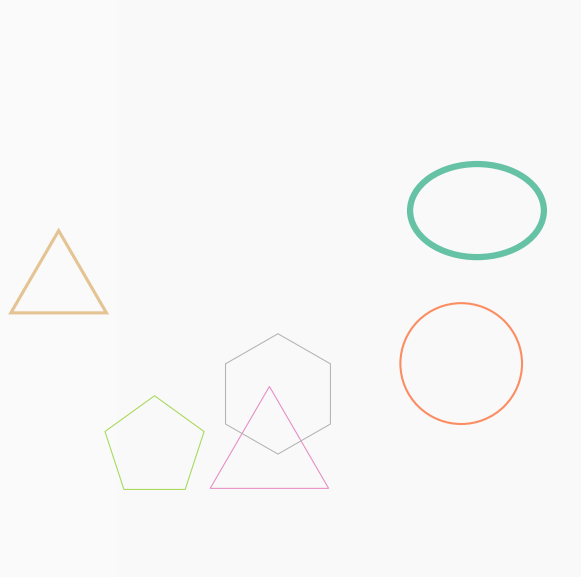[{"shape": "oval", "thickness": 3, "radius": 0.58, "center": [0.821, 0.635]}, {"shape": "circle", "thickness": 1, "radius": 0.52, "center": [0.793, 0.37]}, {"shape": "triangle", "thickness": 0.5, "radius": 0.59, "center": [0.464, 0.212]}, {"shape": "pentagon", "thickness": 0.5, "radius": 0.45, "center": [0.266, 0.224]}, {"shape": "triangle", "thickness": 1.5, "radius": 0.47, "center": [0.101, 0.505]}, {"shape": "hexagon", "thickness": 0.5, "radius": 0.52, "center": [0.478, 0.317]}]